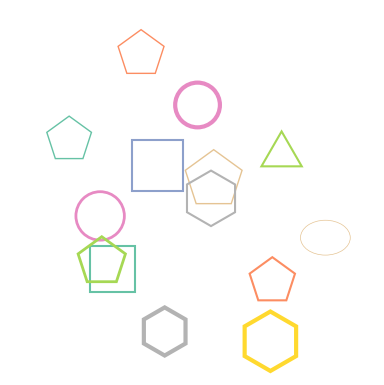[{"shape": "pentagon", "thickness": 1, "radius": 0.3, "center": [0.18, 0.637]}, {"shape": "square", "thickness": 1.5, "radius": 0.29, "center": [0.293, 0.302]}, {"shape": "pentagon", "thickness": 1, "radius": 0.31, "center": [0.366, 0.86]}, {"shape": "pentagon", "thickness": 1.5, "radius": 0.31, "center": [0.707, 0.27]}, {"shape": "square", "thickness": 1.5, "radius": 0.33, "center": [0.408, 0.57]}, {"shape": "circle", "thickness": 2, "radius": 0.31, "center": [0.26, 0.439]}, {"shape": "circle", "thickness": 3, "radius": 0.29, "center": [0.513, 0.727]}, {"shape": "triangle", "thickness": 1.5, "radius": 0.3, "center": [0.731, 0.598]}, {"shape": "pentagon", "thickness": 2, "radius": 0.32, "center": [0.264, 0.321]}, {"shape": "hexagon", "thickness": 3, "radius": 0.39, "center": [0.702, 0.114]}, {"shape": "pentagon", "thickness": 1, "radius": 0.39, "center": [0.555, 0.534]}, {"shape": "oval", "thickness": 0.5, "radius": 0.32, "center": [0.845, 0.383]}, {"shape": "hexagon", "thickness": 1.5, "radius": 0.36, "center": [0.548, 0.485]}, {"shape": "hexagon", "thickness": 3, "radius": 0.31, "center": [0.428, 0.139]}]